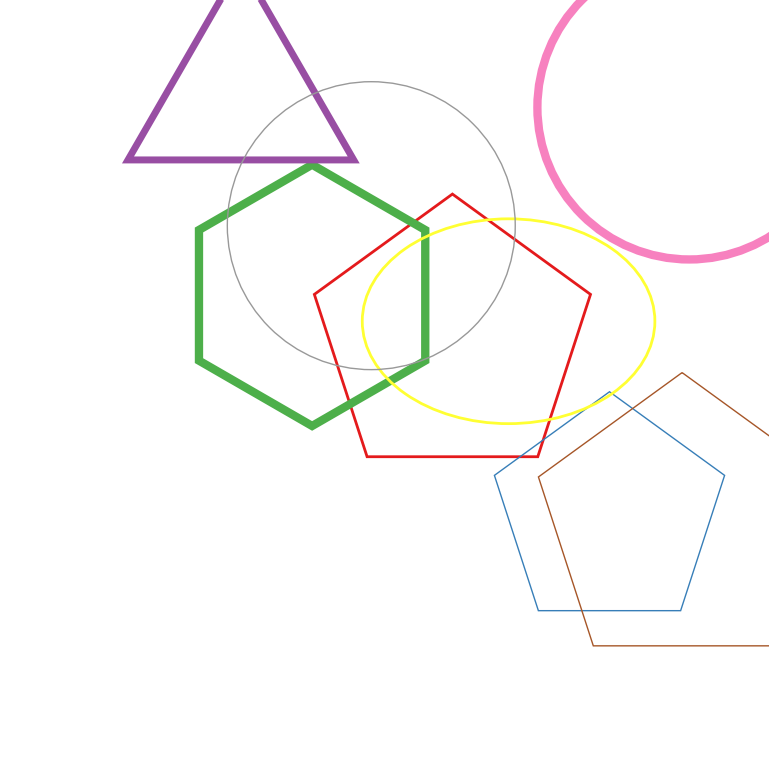[{"shape": "pentagon", "thickness": 1, "radius": 0.94, "center": [0.588, 0.559]}, {"shape": "pentagon", "thickness": 0.5, "radius": 0.79, "center": [0.792, 0.334]}, {"shape": "hexagon", "thickness": 3, "radius": 0.85, "center": [0.405, 0.616]}, {"shape": "triangle", "thickness": 2.5, "radius": 0.85, "center": [0.313, 0.877]}, {"shape": "oval", "thickness": 1, "radius": 0.95, "center": [0.66, 0.583]}, {"shape": "pentagon", "thickness": 0.5, "radius": 0.98, "center": [0.886, 0.32]}, {"shape": "circle", "thickness": 3, "radius": 0.99, "center": [0.895, 0.86]}, {"shape": "circle", "thickness": 0.5, "radius": 0.93, "center": [0.482, 0.707]}]